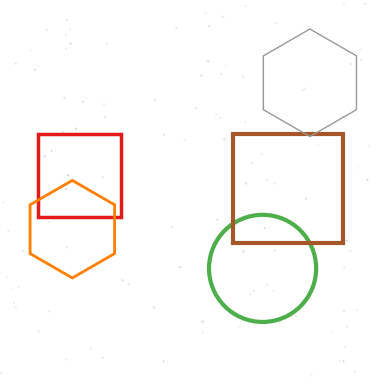[{"shape": "square", "thickness": 2.5, "radius": 0.54, "center": [0.207, 0.545]}, {"shape": "circle", "thickness": 3, "radius": 0.7, "center": [0.682, 0.303]}, {"shape": "hexagon", "thickness": 2, "radius": 0.63, "center": [0.188, 0.405]}, {"shape": "square", "thickness": 3, "radius": 0.71, "center": [0.748, 0.51]}, {"shape": "hexagon", "thickness": 1, "radius": 0.7, "center": [0.805, 0.785]}]